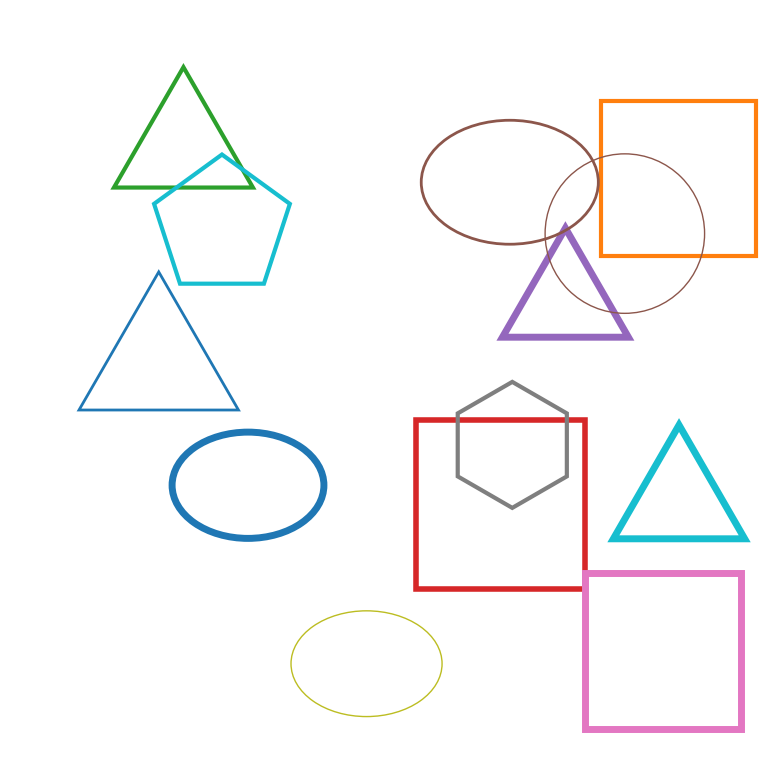[{"shape": "triangle", "thickness": 1, "radius": 0.6, "center": [0.206, 0.527]}, {"shape": "oval", "thickness": 2.5, "radius": 0.49, "center": [0.322, 0.37]}, {"shape": "square", "thickness": 1.5, "radius": 0.5, "center": [0.881, 0.768]}, {"shape": "triangle", "thickness": 1.5, "radius": 0.52, "center": [0.238, 0.809]}, {"shape": "square", "thickness": 2, "radius": 0.55, "center": [0.65, 0.345]}, {"shape": "triangle", "thickness": 2.5, "radius": 0.47, "center": [0.734, 0.609]}, {"shape": "oval", "thickness": 1, "radius": 0.57, "center": [0.662, 0.763]}, {"shape": "circle", "thickness": 0.5, "radius": 0.52, "center": [0.811, 0.697]}, {"shape": "square", "thickness": 2.5, "radius": 0.51, "center": [0.861, 0.155]}, {"shape": "hexagon", "thickness": 1.5, "radius": 0.41, "center": [0.665, 0.422]}, {"shape": "oval", "thickness": 0.5, "radius": 0.49, "center": [0.476, 0.138]}, {"shape": "triangle", "thickness": 2.5, "radius": 0.49, "center": [0.882, 0.35]}, {"shape": "pentagon", "thickness": 1.5, "radius": 0.46, "center": [0.288, 0.707]}]